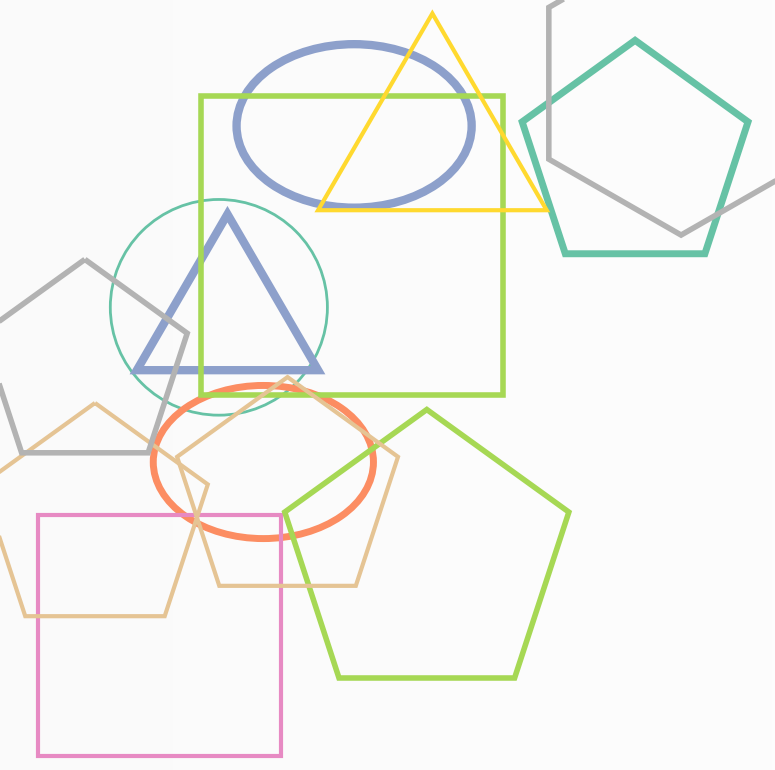[{"shape": "pentagon", "thickness": 2.5, "radius": 0.77, "center": [0.819, 0.794]}, {"shape": "circle", "thickness": 1, "radius": 0.7, "center": [0.282, 0.601]}, {"shape": "oval", "thickness": 2.5, "radius": 0.71, "center": [0.34, 0.4]}, {"shape": "oval", "thickness": 3, "radius": 0.76, "center": [0.457, 0.836]}, {"shape": "triangle", "thickness": 3, "radius": 0.68, "center": [0.294, 0.587]}, {"shape": "square", "thickness": 1.5, "radius": 0.78, "center": [0.206, 0.175]}, {"shape": "square", "thickness": 2, "radius": 0.97, "center": [0.454, 0.681]}, {"shape": "pentagon", "thickness": 2, "radius": 0.96, "center": [0.551, 0.275]}, {"shape": "triangle", "thickness": 1.5, "radius": 0.85, "center": [0.558, 0.812]}, {"shape": "pentagon", "thickness": 1.5, "radius": 0.75, "center": [0.371, 0.36]}, {"shape": "pentagon", "thickness": 1.5, "radius": 0.77, "center": [0.123, 0.324]}, {"shape": "hexagon", "thickness": 2, "radius": 0.99, "center": [0.879, 0.892]}, {"shape": "pentagon", "thickness": 2, "radius": 0.69, "center": [0.11, 0.524]}]